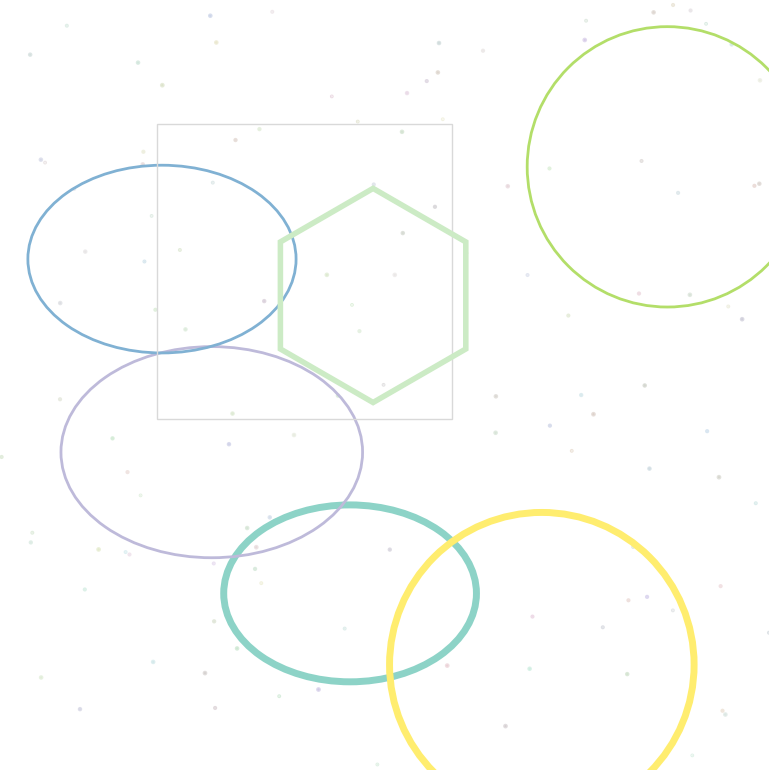[{"shape": "oval", "thickness": 2.5, "radius": 0.82, "center": [0.455, 0.229]}, {"shape": "oval", "thickness": 1, "radius": 0.98, "center": [0.275, 0.413]}, {"shape": "oval", "thickness": 1, "radius": 0.87, "center": [0.21, 0.664]}, {"shape": "circle", "thickness": 1, "radius": 0.91, "center": [0.867, 0.783]}, {"shape": "square", "thickness": 0.5, "radius": 0.96, "center": [0.396, 0.648]}, {"shape": "hexagon", "thickness": 2, "radius": 0.7, "center": [0.485, 0.616]}, {"shape": "circle", "thickness": 2.5, "radius": 0.99, "center": [0.704, 0.137]}]